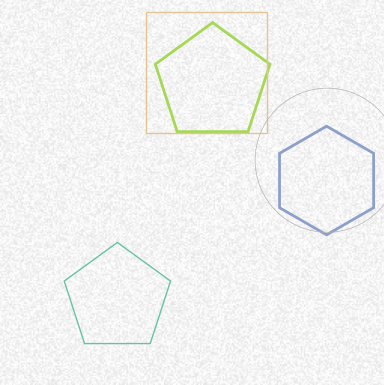[{"shape": "pentagon", "thickness": 1, "radius": 0.73, "center": [0.305, 0.225]}, {"shape": "hexagon", "thickness": 2, "radius": 0.71, "center": [0.848, 0.531]}, {"shape": "pentagon", "thickness": 2, "radius": 0.78, "center": [0.552, 0.785]}, {"shape": "square", "thickness": 1, "radius": 0.79, "center": [0.535, 0.811]}, {"shape": "circle", "thickness": 0.5, "radius": 0.94, "center": [0.85, 0.584]}]